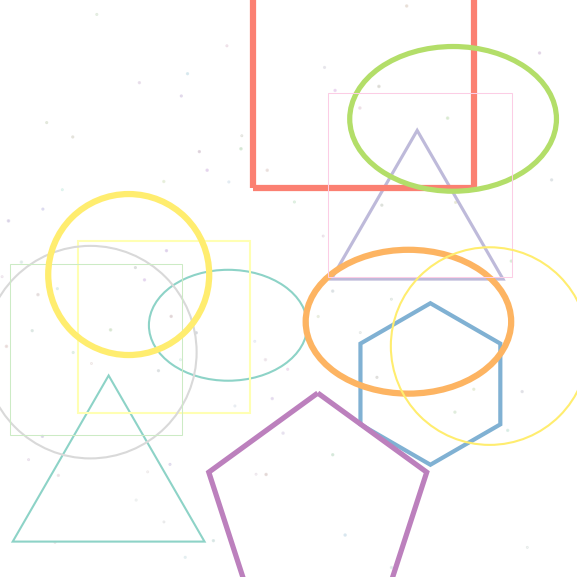[{"shape": "oval", "thickness": 1, "radius": 0.69, "center": [0.395, 0.436]}, {"shape": "triangle", "thickness": 1, "radius": 0.96, "center": [0.188, 0.157]}, {"shape": "square", "thickness": 1, "radius": 0.74, "center": [0.284, 0.433]}, {"shape": "triangle", "thickness": 1.5, "radius": 0.86, "center": [0.722, 0.602]}, {"shape": "square", "thickness": 3, "radius": 0.96, "center": [0.629, 0.865]}, {"shape": "hexagon", "thickness": 2, "radius": 0.7, "center": [0.745, 0.334]}, {"shape": "oval", "thickness": 3, "radius": 0.89, "center": [0.707, 0.442]}, {"shape": "oval", "thickness": 2.5, "radius": 0.89, "center": [0.785, 0.793]}, {"shape": "square", "thickness": 0.5, "radius": 0.8, "center": [0.728, 0.678]}, {"shape": "circle", "thickness": 1, "radius": 0.92, "center": [0.156, 0.389]}, {"shape": "pentagon", "thickness": 2.5, "radius": 0.99, "center": [0.55, 0.12]}, {"shape": "square", "thickness": 0.5, "radius": 0.74, "center": [0.166, 0.394]}, {"shape": "circle", "thickness": 1, "radius": 0.86, "center": [0.848, 0.4]}, {"shape": "circle", "thickness": 3, "radius": 0.7, "center": [0.223, 0.524]}]